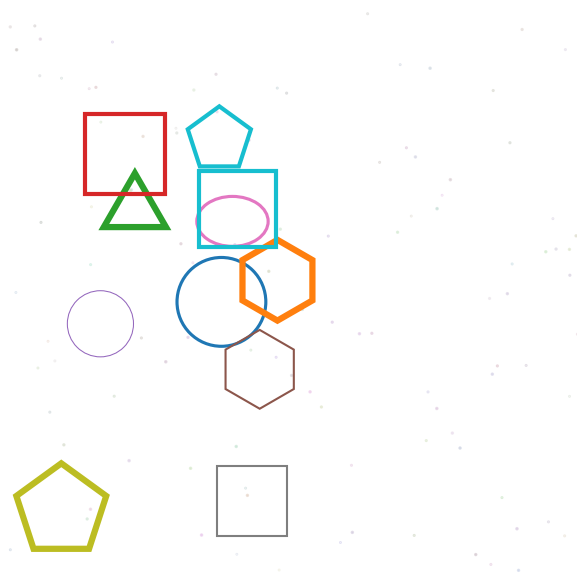[{"shape": "circle", "thickness": 1.5, "radius": 0.38, "center": [0.383, 0.476]}, {"shape": "hexagon", "thickness": 3, "radius": 0.35, "center": [0.48, 0.514]}, {"shape": "triangle", "thickness": 3, "radius": 0.31, "center": [0.234, 0.637]}, {"shape": "square", "thickness": 2, "radius": 0.35, "center": [0.216, 0.733]}, {"shape": "circle", "thickness": 0.5, "radius": 0.29, "center": [0.174, 0.438]}, {"shape": "hexagon", "thickness": 1, "radius": 0.34, "center": [0.45, 0.36]}, {"shape": "oval", "thickness": 1.5, "radius": 0.31, "center": [0.403, 0.616]}, {"shape": "square", "thickness": 1, "radius": 0.3, "center": [0.437, 0.131]}, {"shape": "pentagon", "thickness": 3, "radius": 0.41, "center": [0.106, 0.115]}, {"shape": "pentagon", "thickness": 2, "radius": 0.29, "center": [0.38, 0.758]}, {"shape": "square", "thickness": 2, "radius": 0.33, "center": [0.411, 0.637]}]